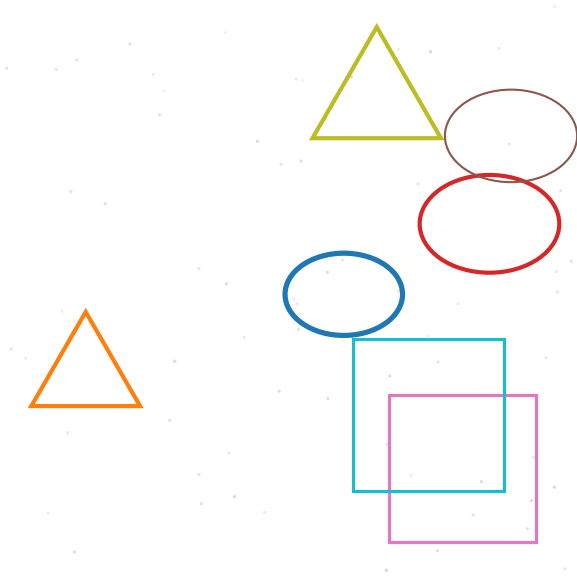[{"shape": "oval", "thickness": 2.5, "radius": 0.51, "center": [0.595, 0.49]}, {"shape": "triangle", "thickness": 2, "radius": 0.54, "center": [0.148, 0.35]}, {"shape": "oval", "thickness": 2, "radius": 0.6, "center": [0.848, 0.612]}, {"shape": "oval", "thickness": 1, "radius": 0.57, "center": [0.885, 0.764]}, {"shape": "square", "thickness": 1.5, "radius": 0.63, "center": [0.8, 0.187]}, {"shape": "triangle", "thickness": 2, "radius": 0.64, "center": [0.652, 0.824]}, {"shape": "square", "thickness": 1.5, "radius": 0.66, "center": [0.742, 0.281]}]